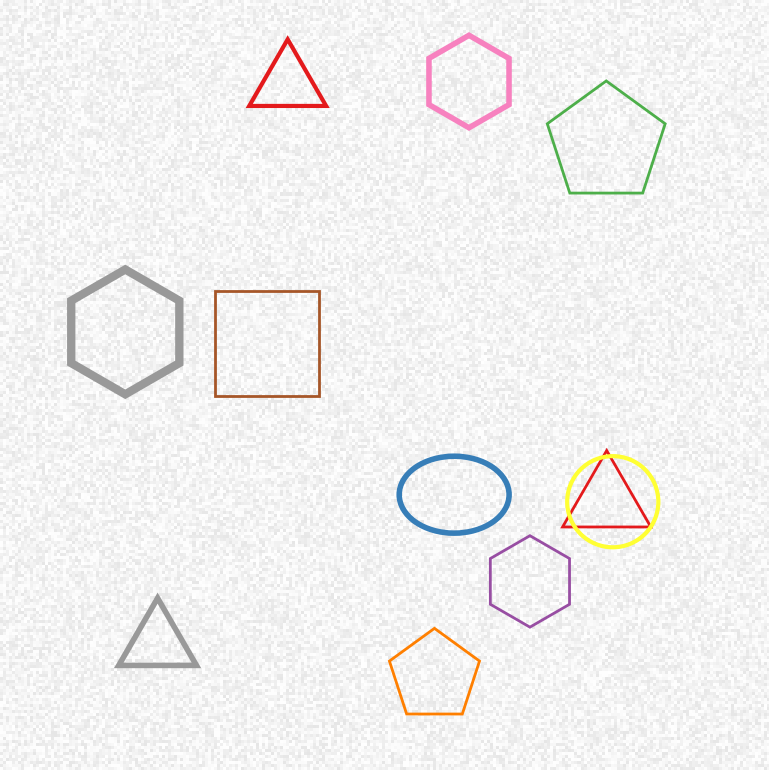[{"shape": "triangle", "thickness": 1.5, "radius": 0.29, "center": [0.374, 0.891]}, {"shape": "triangle", "thickness": 1, "radius": 0.33, "center": [0.788, 0.349]}, {"shape": "oval", "thickness": 2, "radius": 0.36, "center": [0.59, 0.358]}, {"shape": "pentagon", "thickness": 1, "radius": 0.4, "center": [0.787, 0.814]}, {"shape": "hexagon", "thickness": 1, "radius": 0.3, "center": [0.688, 0.245]}, {"shape": "pentagon", "thickness": 1, "radius": 0.31, "center": [0.564, 0.122]}, {"shape": "circle", "thickness": 1.5, "radius": 0.3, "center": [0.796, 0.348]}, {"shape": "square", "thickness": 1, "radius": 0.34, "center": [0.347, 0.554]}, {"shape": "hexagon", "thickness": 2, "radius": 0.3, "center": [0.609, 0.894]}, {"shape": "triangle", "thickness": 2, "radius": 0.29, "center": [0.205, 0.165]}, {"shape": "hexagon", "thickness": 3, "radius": 0.41, "center": [0.163, 0.569]}]